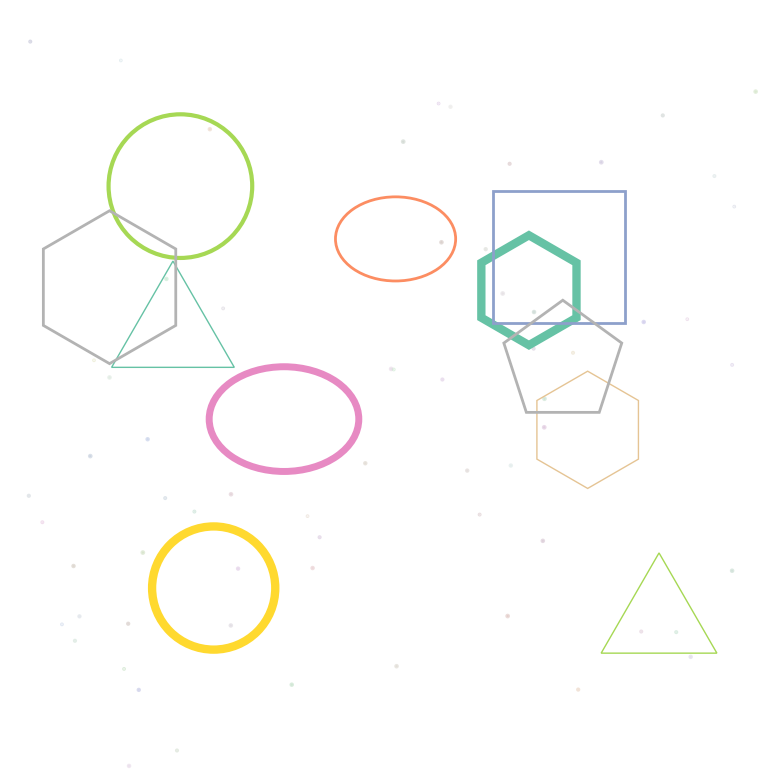[{"shape": "triangle", "thickness": 0.5, "radius": 0.46, "center": [0.225, 0.569]}, {"shape": "hexagon", "thickness": 3, "radius": 0.36, "center": [0.687, 0.623]}, {"shape": "oval", "thickness": 1, "radius": 0.39, "center": [0.514, 0.69]}, {"shape": "square", "thickness": 1, "radius": 0.43, "center": [0.726, 0.666]}, {"shape": "oval", "thickness": 2.5, "radius": 0.49, "center": [0.369, 0.456]}, {"shape": "triangle", "thickness": 0.5, "radius": 0.43, "center": [0.856, 0.195]}, {"shape": "circle", "thickness": 1.5, "radius": 0.47, "center": [0.234, 0.758]}, {"shape": "circle", "thickness": 3, "radius": 0.4, "center": [0.278, 0.236]}, {"shape": "hexagon", "thickness": 0.5, "radius": 0.38, "center": [0.763, 0.442]}, {"shape": "hexagon", "thickness": 1, "radius": 0.5, "center": [0.142, 0.627]}, {"shape": "pentagon", "thickness": 1, "radius": 0.4, "center": [0.731, 0.53]}]